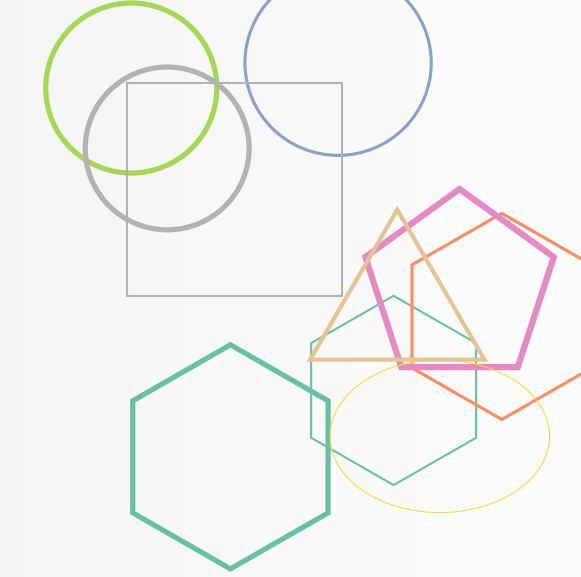[{"shape": "hexagon", "thickness": 2.5, "radius": 0.97, "center": [0.396, 0.208]}, {"shape": "hexagon", "thickness": 1, "radius": 0.82, "center": [0.677, 0.323]}, {"shape": "hexagon", "thickness": 1.5, "radius": 0.89, "center": [0.863, 0.451]}, {"shape": "circle", "thickness": 1.5, "radius": 0.8, "center": [0.582, 0.89]}, {"shape": "pentagon", "thickness": 3, "radius": 0.85, "center": [0.791, 0.501]}, {"shape": "circle", "thickness": 2.5, "radius": 0.74, "center": [0.226, 0.847]}, {"shape": "oval", "thickness": 0.5, "radius": 0.94, "center": [0.757, 0.244]}, {"shape": "triangle", "thickness": 2, "radius": 0.87, "center": [0.683, 0.463]}, {"shape": "square", "thickness": 1, "radius": 0.92, "center": [0.403, 0.671]}, {"shape": "circle", "thickness": 2.5, "radius": 0.7, "center": [0.288, 0.742]}]